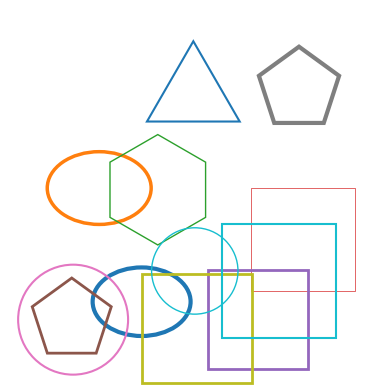[{"shape": "triangle", "thickness": 1.5, "radius": 0.7, "center": [0.502, 0.754]}, {"shape": "oval", "thickness": 3, "radius": 0.64, "center": [0.368, 0.216]}, {"shape": "oval", "thickness": 2.5, "radius": 0.67, "center": [0.258, 0.512]}, {"shape": "hexagon", "thickness": 1, "radius": 0.72, "center": [0.41, 0.507]}, {"shape": "square", "thickness": 0.5, "radius": 0.67, "center": [0.787, 0.378]}, {"shape": "square", "thickness": 2, "radius": 0.65, "center": [0.669, 0.17]}, {"shape": "pentagon", "thickness": 2, "radius": 0.54, "center": [0.186, 0.17]}, {"shape": "circle", "thickness": 1.5, "radius": 0.71, "center": [0.19, 0.17]}, {"shape": "pentagon", "thickness": 3, "radius": 0.55, "center": [0.777, 0.769]}, {"shape": "square", "thickness": 2, "radius": 0.71, "center": [0.512, 0.146]}, {"shape": "circle", "thickness": 1, "radius": 0.56, "center": [0.506, 0.296]}, {"shape": "square", "thickness": 1.5, "radius": 0.74, "center": [0.725, 0.269]}]